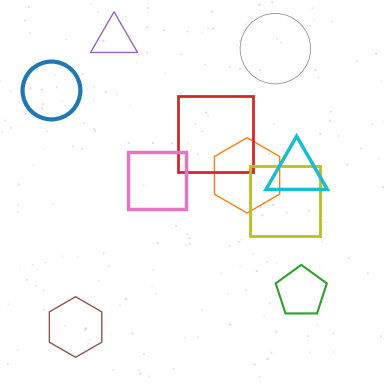[{"shape": "circle", "thickness": 3, "radius": 0.38, "center": [0.134, 0.765]}, {"shape": "hexagon", "thickness": 1, "radius": 0.49, "center": [0.642, 0.545]}, {"shape": "pentagon", "thickness": 1.5, "radius": 0.35, "center": [0.783, 0.242]}, {"shape": "square", "thickness": 2, "radius": 0.49, "center": [0.56, 0.652]}, {"shape": "triangle", "thickness": 1, "radius": 0.35, "center": [0.296, 0.899]}, {"shape": "hexagon", "thickness": 1, "radius": 0.39, "center": [0.196, 0.151]}, {"shape": "square", "thickness": 2.5, "radius": 0.37, "center": [0.408, 0.532]}, {"shape": "circle", "thickness": 0.5, "radius": 0.46, "center": [0.715, 0.874]}, {"shape": "square", "thickness": 2, "radius": 0.45, "center": [0.741, 0.478]}, {"shape": "triangle", "thickness": 2.5, "radius": 0.46, "center": [0.771, 0.554]}]